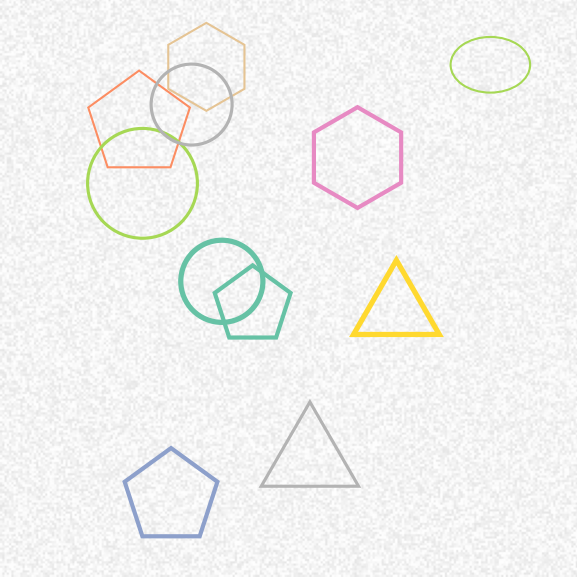[{"shape": "circle", "thickness": 2.5, "radius": 0.36, "center": [0.384, 0.512]}, {"shape": "pentagon", "thickness": 2, "radius": 0.35, "center": [0.438, 0.471]}, {"shape": "pentagon", "thickness": 1, "radius": 0.46, "center": [0.241, 0.784]}, {"shape": "pentagon", "thickness": 2, "radius": 0.42, "center": [0.296, 0.139]}, {"shape": "hexagon", "thickness": 2, "radius": 0.44, "center": [0.619, 0.726]}, {"shape": "circle", "thickness": 1.5, "radius": 0.48, "center": [0.247, 0.682]}, {"shape": "oval", "thickness": 1, "radius": 0.34, "center": [0.849, 0.887]}, {"shape": "triangle", "thickness": 2.5, "radius": 0.43, "center": [0.686, 0.463]}, {"shape": "hexagon", "thickness": 1, "radius": 0.38, "center": [0.357, 0.883]}, {"shape": "circle", "thickness": 1.5, "radius": 0.35, "center": [0.332, 0.818]}, {"shape": "triangle", "thickness": 1.5, "radius": 0.49, "center": [0.537, 0.206]}]